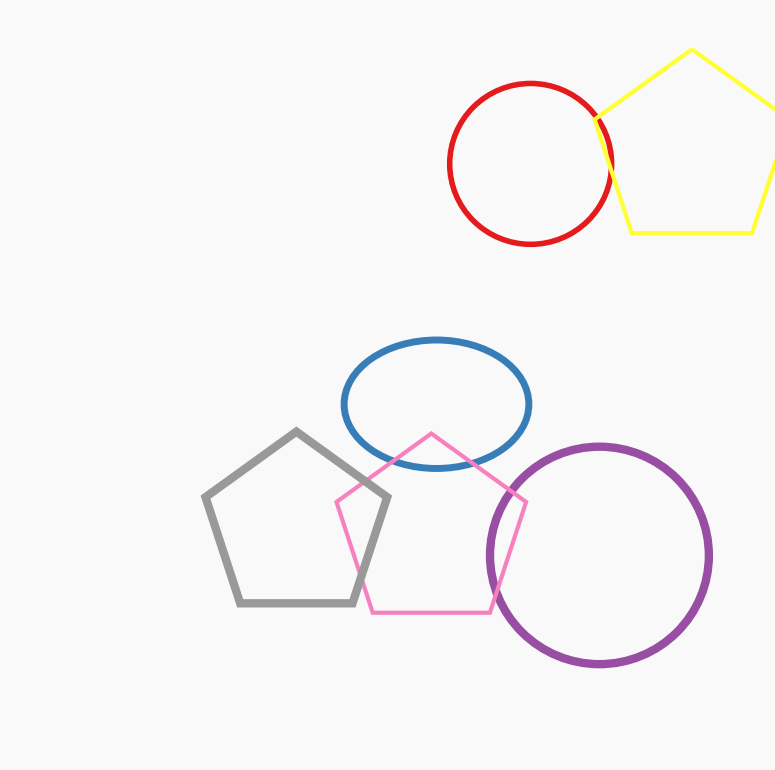[{"shape": "circle", "thickness": 2, "radius": 0.52, "center": [0.685, 0.787]}, {"shape": "oval", "thickness": 2.5, "radius": 0.6, "center": [0.563, 0.475]}, {"shape": "circle", "thickness": 3, "radius": 0.71, "center": [0.773, 0.279]}, {"shape": "pentagon", "thickness": 1.5, "radius": 0.66, "center": [0.893, 0.804]}, {"shape": "pentagon", "thickness": 1.5, "radius": 0.64, "center": [0.557, 0.308]}, {"shape": "pentagon", "thickness": 3, "radius": 0.62, "center": [0.382, 0.316]}]